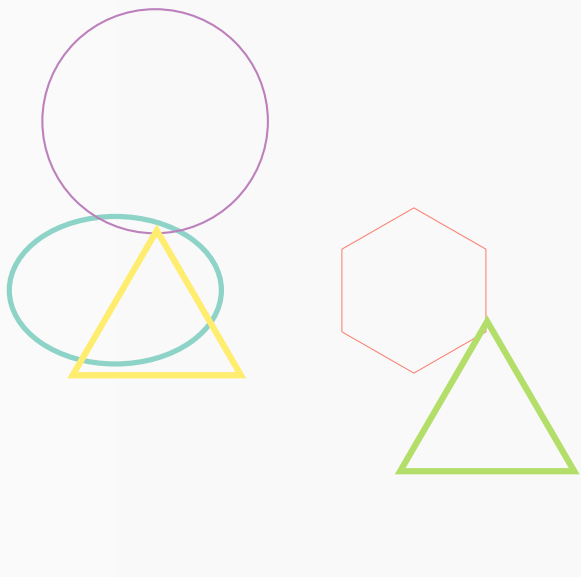[{"shape": "oval", "thickness": 2.5, "radius": 0.91, "center": [0.198, 0.497]}, {"shape": "hexagon", "thickness": 0.5, "radius": 0.72, "center": [0.712, 0.496]}, {"shape": "triangle", "thickness": 3, "radius": 0.86, "center": [0.838, 0.27]}, {"shape": "circle", "thickness": 1, "radius": 0.97, "center": [0.267, 0.789]}, {"shape": "triangle", "thickness": 3, "radius": 0.84, "center": [0.27, 0.433]}]